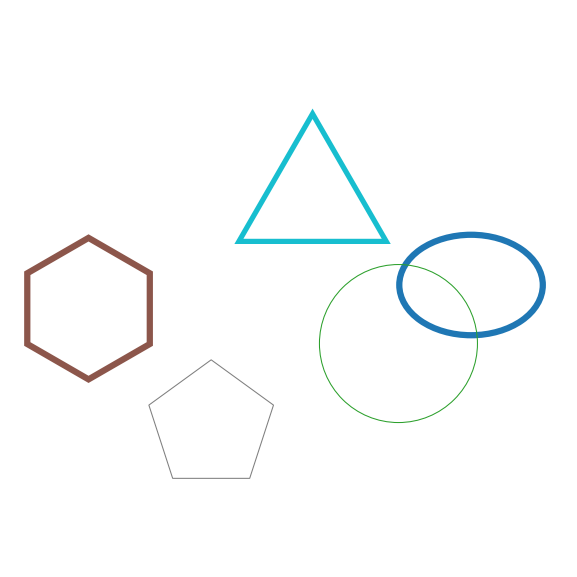[{"shape": "oval", "thickness": 3, "radius": 0.62, "center": [0.816, 0.506]}, {"shape": "circle", "thickness": 0.5, "radius": 0.68, "center": [0.69, 0.404]}, {"shape": "hexagon", "thickness": 3, "radius": 0.61, "center": [0.153, 0.465]}, {"shape": "pentagon", "thickness": 0.5, "radius": 0.57, "center": [0.366, 0.263]}, {"shape": "triangle", "thickness": 2.5, "radius": 0.74, "center": [0.541, 0.655]}]